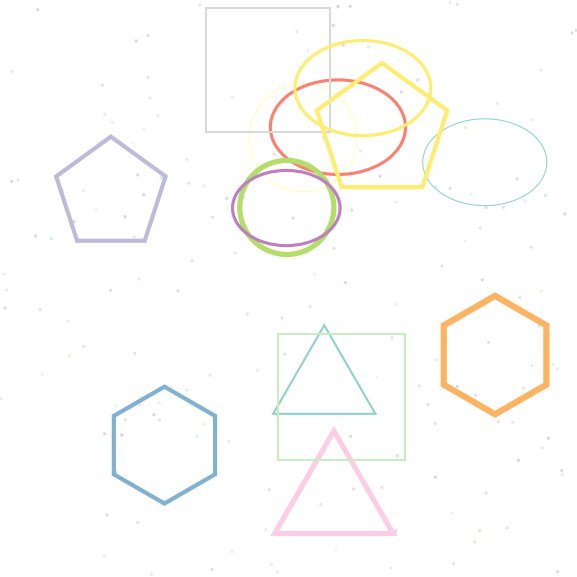[{"shape": "triangle", "thickness": 1, "radius": 0.51, "center": [0.561, 0.334]}, {"shape": "oval", "thickness": 0.5, "radius": 0.54, "center": [0.839, 0.718]}, {"shape": "circle", "thickness": 0.5, "radius": 0.47, "center": [0.525, 0.761]}, {"shape": "pentagon", "thickness": 2, "radius": 0.5, "center": [0.192, 0.663]}, {"shape": "oval", "thickness": 1.5, "radius": 0.59, "center": [0.585, 0.779]}, {"shape": "hexagon", "thickness": 2, "radius": 0.51, "center": [0.285, 0.228]}, {"shape": "hexagon", "thickness": 3, "radius": 0.51, "center": [0.857, 0.384]}, {"shape": "circle", "thickness": 2.5, "radius": 0.41, "center": [0.497, 0.64]}, {"shape": "triangle", "thickness": 2.5, "radius": 0.59, "center": [0.578, 0.135]}, {"shape": "square", "thickness": 1, "radius": 0.54, "center": [0.464, 0.878]}, {"shape": "oval", "thickness": 1.5, "radius": 0.47, "center": [0.496, 0.639]}, {"shape": "square", "thickness": 1, "radius": 0.55, "center": [0.591, 0.311]}, {"shape": "oval", "thickness": 1.5, "radius": 0.59, "center": [0.628, 0.847]}, {"shape": "pentagon", "thickness": 2, "radius": 0.59, "center": [0.662, 0.771]}]